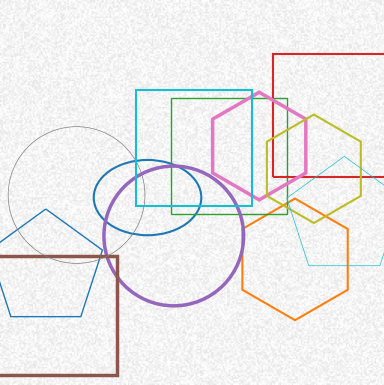[{"shape": "oval", "thickness": 1.5, "radius": 0.7, "center": [0.383, 0.487]}, {"shape": "pentagon", "thickness": 1, "radius": 0.77, "center": [0.119, 0.303]}, {"shape": "hexagon", "thickness": 1.5, "radius": 0.79, "center": [0.766, 0.326]}, {"shape": "square", "thickness": 1, "radius": 0.75, "center": [0.595, 0.595]}, {"shape": "square", "thickness": 1.5, "radius": 0.8, "center": [0.868, 0.7]}, {"shape": "circle", "thickness": 2.5, "radius": 0.91, "center": [0.451, 0.387]}, {"shape": "square", "thickness": 2.5, "radius": 0.77, "center": [0.149, 0.181]}, {"shape": "hexagon", "thickness": 2.5, "radius": 0.7, "center": [0.673, 0.621]}, {"shape": "circle", "thickness": 0.5, "radius": 0.89, "center": [0.199, 0.493]}, {"shape": "hexagon", "thickness": 1.5, "radius": 0.7, "center": [0.815, 0.562]}, {"shape": "square", "thickness": 1.5, "radius": 0.76, "center": [0.504, 0.615]}, {"shape": "pentagon", "thickness": 0.5, "radius": 0.79, "center": [0.894, 0.437]}]